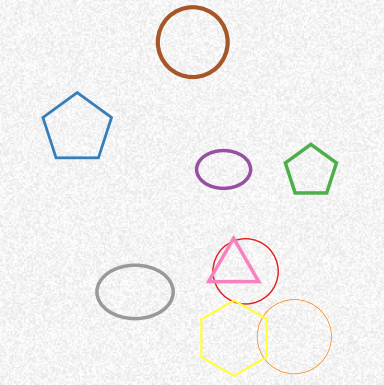[{"shape": "circle", "thickness": 1, "radius": 0.42, "center": [0.638, 0.295]}, {"shape": "pentagon", "thickness": 2, "radius": 0.47, "center": [0.201, 0.666]}, {"shape": "pentagon", "thickness": 2.5, "radius": 0.35, "center": [0.808, 0.555]}, {"shape": "oval", "thickness": 2.5, "radius": 0.35, "center": [0.581, 0.56]}, {"shape": "circle", "thickness": 0.5, "radius": 0.48, "center": [0.764, 0.125]}, {"shape": "hexagon", "thickness": 1.5, "radius": 0.49, "center": [0.608, 0.122]}, {"shape": "circle", "thickness": 3, "radius": 0.45, "center": [0.501, 0.89]}, {"shape": "triangle", "thickness": 2.5, "radius": 0.38, "center": [0.607, 0.306]}, {"shape": "oval", "thickness": 2.5, "radius": 0.5, "center": [0.351, 0.242]}]